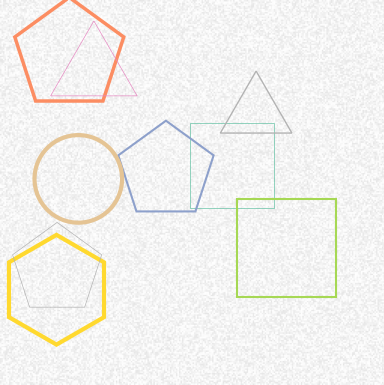[{"shape": "square", "thickness": 0.5, "radius": 0.55, "center": [0.603, 0.57]}, {"shape": "pentagon", "thickness": 2.5, "radius": 0.74, "center": [0.18, 0.858]}, {"shape": "pentagon", "thickness": 1.5, "radius": 0.65, "center": [0.431, 0.556]}, {"shape": "triangle", "thickness": 0.5, "radius": 0.65, "center": [0.244, 0.816]}, {"shape": "square", "thickness": 1.5, "radius": 0.64, "center": [0.744, 0.356]}, {"shape": "hexagon", "thickness": 3, "radius": 0.71, "center": [0.147, 0.247]}, {"shape": "circle", "thickness": 3, "radius": 0.57, "center": [0.203, 0.535]}, {"shape": "triangle", "thickness": 1, "radius": 0.54, "center": [0.665, 0.708]}, {"shape": "pentagon", "thickness": 0.5, "radius": 0.61, "center": [0.148, 0.301]}]